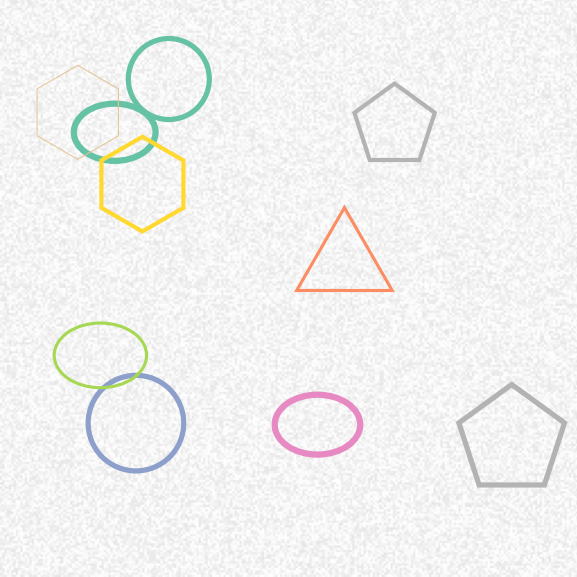[{"shape": "oval", "thickness": 3, "radius": 0.35, "center": [0.199, 0.77]}, {"shape": "circle", "thickness": 2.5, "radius": 0.35, "center": [0.292, 0.862]}, {"shape": "triangle", "thickness": 1.5, "radius": 0.48, "center": [0.596, 0.544]}, {"shape": "circle", "thickness": 2.5, "radius": 0.41, "center": [0.235, 0.266]}, {"shape": "oval", "thickness": 3, "radius": 0.37, "center": [0.55, 0.264]}, {"shape": "oval", "thickness": 1.5, "radius": 0.4, "center": [0.174, 0.384]}, {"shape": "hexagon", "thickness": 2, "radius": 0.41, "center": [0.247, 0.68]}, {"shape": "hexagon", "thickness": 0.5, "radius": 0.41, "center": [0.135, 0.805]}, {"shape": "pentagon", "thickness": 2.5, "radius": 0.48, "center": [0.886, 0.237]}, {"shape": "pentagon", "thickness": 2, "radius": 0.37, "center": [0.683, 0.781]}]